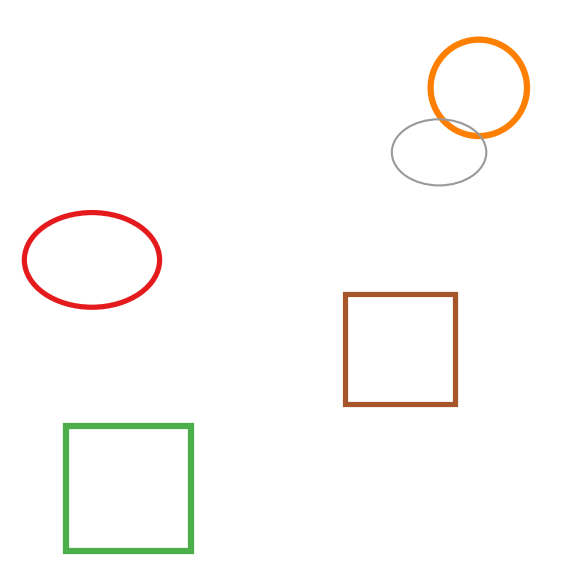[{"shape": "oval", "thickness": 2.5, "radius": 0.59, "center": [0.159, 0.549]}, {"shape": "square", "thickness": 3, "radius": 0.54, "center": [0.222, 0.154]}, {"shape": "circle", "thickness": 3, "radius": 0.42, "center": [0.829, 0.847]}, {"shape": "square", "thickness": 2.5, "radius": 0.48, "center": [0.693, 0.394]}, {"shape": "oval", "thickness": 1, "radius": 0.41, "center": [0.76, 0.735]}]